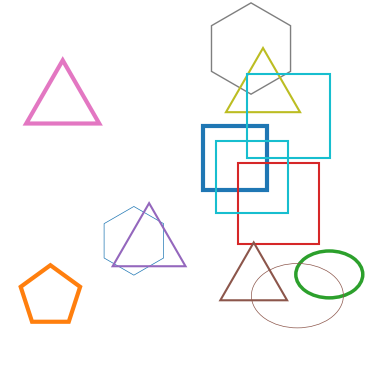[{"shape": "square", "thickness": 3, "radius": 0.42, "center": [0.611, 0.589]}, {"shape": "hexagon", "thickness": 0.5, "radius": 0.45, "center": [0.348, 0.375]}, {"shape": "pentagon", "thickness": 3, "radius": 0.41, "center": [0.131, 0.23]}, {"shape": "oval", "thickness": 2.5, "radius": 0.43, "center": [0.855, 0.287]}, {"shape": "square", "thickness": 1.5, "radius": 0.53, "center": [0.724, 0.472]}, {"shape": "triangle", "thickness": 1.5, "radius": 0.55, "center": [0.387, 0.363]}, {"shape": "triangle", "thickness": 1.5, "radius": 0.5, "center": [0.659, 0.27]}, {"shape": "oval", "thickness": 0.5, "radius": 0.6, "center": [0.772, 0.232]}, {"shape": "triangle", "thickness": 3, "radius": 0.55, "center": [0.163, 0.734]}, {"shape": "hexagon", "thickness": 1, "radius": 0.59, "center": [0.652, 0.874]}, {"shape": "triangle", "thickness": 1.5, "radius": 0.56, "center": [0.683, 0.764]}, {"shape": "square", "thickness": 1.5, "radius": 0.54, "center": [0.749, 0.699]}, {"shape": "square", "thickness": 1.5, "radius": 0.47, "center": [0.654, 0.539]}]